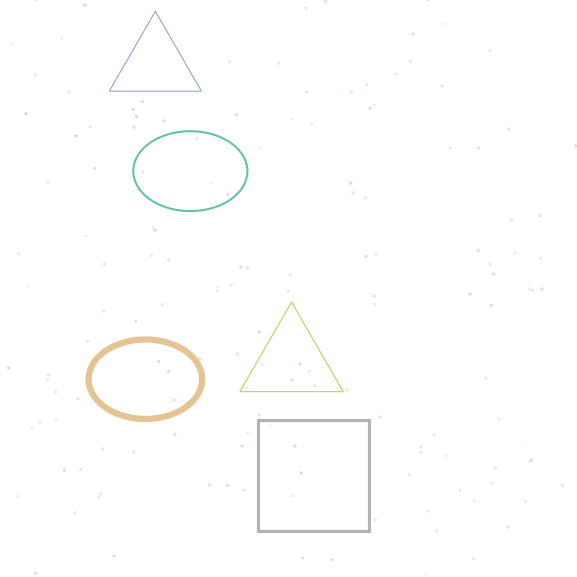[{"shape": "oval", "thickness": 1, "radius": 0.49, "center": [0.33, 0.703]}, {"shape": "triangle", "thickness": 0.5, "radius": 0.46, "center": [0.269, 0.887]}, {"shape": "triangle", "thickness": 0.5, "radius": 0.52, "center": [0.505, 0.373]}, {"shape": "oval", "thickness": 3, "radius": 0.49, "center": [0.252, 0.342]}, {"shape": "square", "thickness": 1.5, "radius": 0.48, "center": [0.543, 0.176]}]